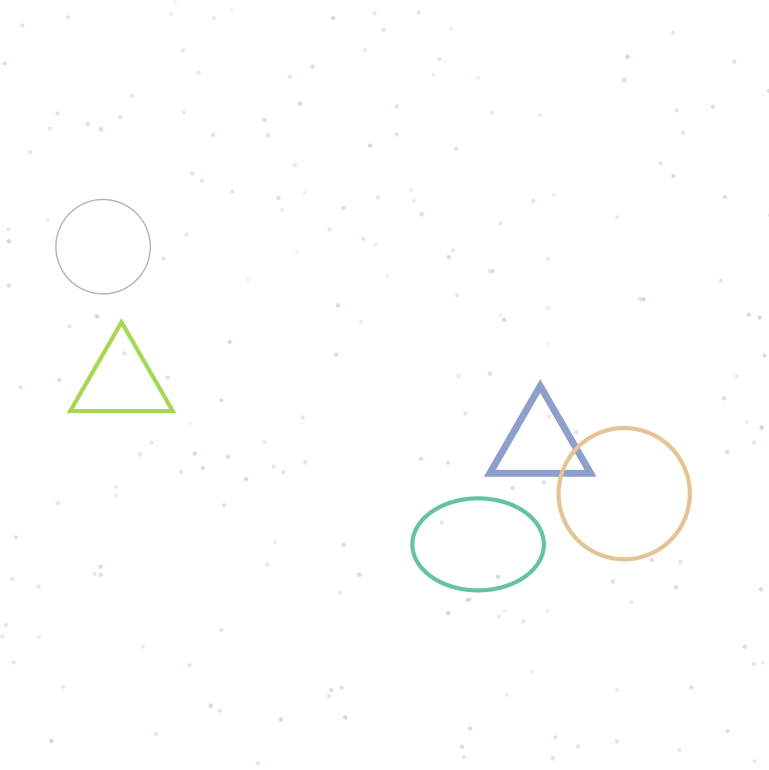[{"shape": "oval", "thickness": 1.5, "radius": 0.43, "center": [0.621, 0.293]}, {"shape": "triangle", "thickness": 2.5, "radius": 0.38, "center": [0.702, 0.423]}, {"shape": "triangle", "thickness": 1.5, "radius": 0.38, "center": [0.158, 0.505]}, {"shape": "circle", "thickness": 1.5, "radius": 0.43, "center": [0.811, 0.359]}, {"shape": "circle", "thickness": 0.5, "radius": 0.31, "center": [0.134, 0.68]}]